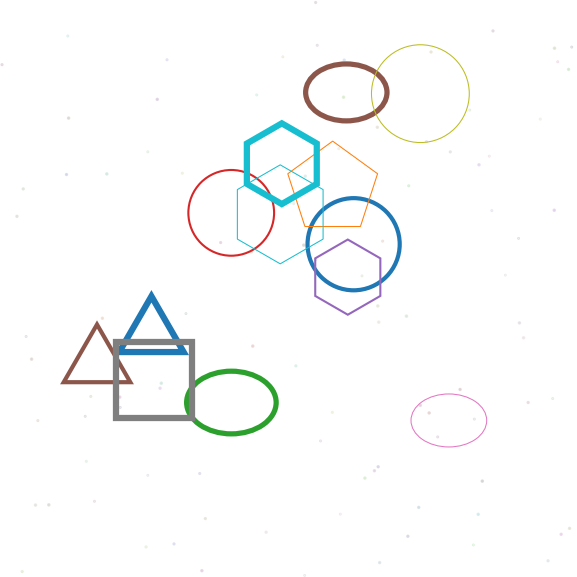[{"shape": "circle", "thickness": 2, "radius": 0.4, "center": [0.612, 0.576]}, {"shape": "triangle", "thickness": 3, "radius": 0.32, "center": [0.262, 0.422]}, {"shape": "pentagon", "thickness": 0.5, "radius": 0.41, "center": [0.576, 0.673]}, {"shape": "oval", "thickness": 2.5, "radius": 0.39, "center": [0.401, 0.302]}, {"shape": "circle", "thickness": 1, "radius": 0.37, "center": [0.4, 0.631]}, {"shape": "hexagon", "thickness": 1, "radius": 0.33, "center": [0.602, 0.519]}, {"shape": "triangle", "thickness": 2, "radius": 0.33, "center": [0.168, 0.371]}, {"shape": "oval", "thickness": 2.5, "radius": 0.35, "center": [0.6, 0.839]}, {"shape": "oval", "thickness": 0.5, "radius": 0.33, "center": [0.777, 0.271]}, {"shape": "square", "thickness": 3, "radius": 0.33, "center": [0.267, 0.342]}, {"shape": "circle", "thickness": 0.5, "radius": 0.42, "center": [0.728, 0.837]}, {"shape": "hexagon", "thickness": 0.5, "radius": 0.43, "center": [0.485, 0.628]}, {"shape": "hexagon", "thickness": 3, "radius": 0.35, "center": [0.488, 0.716]}]